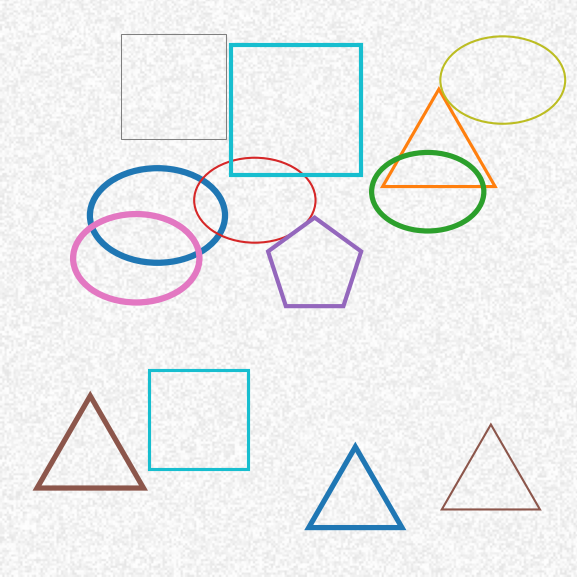[{"shape": "oval", "thickness": 3, "radius": 0.58, "center": [0.273, 0.626]}, {"shape": "triangle", "thickness": 2.5, "radius": 0.47, "center": [0.615, 0.132]}, {"shape": "triangle", "thickness": 1.5, "radius": 0.56, "center": [0.76, 0.732]}, {"shape": "oval", "thickness": 2.5, "radius": 0.49, "center": [0.741, 0.667]}, {"shape": "oval", "thickness": 1, "radius": 0.53, "center": [0.441, 0.652]}, {"shape": "pentagon", "thickness": 2, "radius": 0.42, "center": [0.545, 0.538]}, {"shape": "triangle", "thickness": 2.5, "radius": 0.53, "center": [0.156, 0.207]}, {"shape": "triangle", "thickness": 1, "radius": 0.49, "center": [0.85, 0.166]}, {"shape": "oval", "thickness": 3, "radius": 0.55, "center": [0.236, 0.552]}, {"shape": "square", "thickness": 0.5, "radius": 0.45, "center": [0.3, 0.849]}, {"shape": "oval", "thickness": 1, "radius": 0.54, "center": [0.871, 0.861]}, {"shape": "square", "thickness": 2, "radius": 0.56, "center": [0.513, 0.808]}, {"shape": "square", "thickness": 1.5, "radius": 0.43, "center": [0.344, 0.273]}]